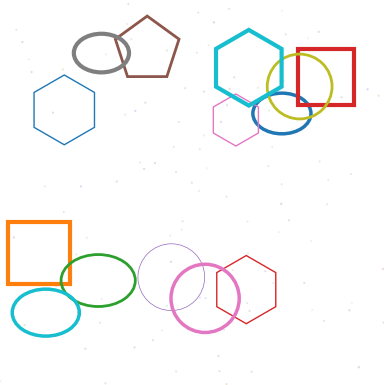[{"shape": "hexagon", "thickness": 1, "radius": 0.45, "center": [0.167, 0.715]}, {"shape": "oval", "thickness": 2.5, "radius": 0.38, "center": [0.732, 0.705]}, {"shape": "square", "thickness": 3, "radius": 0.4, "center": [0.102, 0.342]}, {"shape": "oval", "thickness": 2, "radius": 0.48, "center": [0.255, 0.271]}, {"shape": "hexagon", "thickness": 1, "radius": 0.44, "center": [0.64, 0.248]}, {"shape": "square", "thickness": 3, "radius": 0.36, "center": [0.846, 0.8]}, {"shape": "circle", "thickness": 0.5, "radius": 0.43, "center": [0.445, 0.28]}, {"shape": "pentagon", "thickness": 2, "radius": 0.43, "center": [0.382, 0.871]}, {"shape": "hexagon", "thickness": 1, "radius": 0.34, "center": [0.613, 0.688]}, {"shape": "circle", "thickness": 2.5, "radius": 0.44, "center": [0.533, 0.225]}, {"shape": "oval", "thickness": 3, "radius": 0.36, "center": [0.263, 0.862]}, {"shape": "circle", "thickness": 2, "radius": 0.42, "center": [0.778, 0.775]}, {"shape": "oval", "thickness": 2.5, "radius": 0.44, "center": [0.119, 0.188]}, {"shape": "hexagon", "thickness": 3, "radius": 0.49, "center": [0.646, 0.824]}]